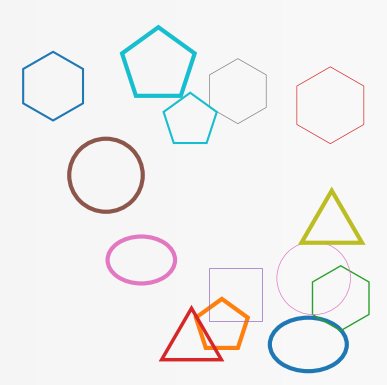[{"shape": "oval", "thickness": 3, "radius": 0.5, "center": [0.796, 0.105]}, {"shape": "hexagon", "thickness": 1.5, "radius": 0.45, "center": [0.137, 0.776]}, {"shape": "pentagon", "thickness": 3, "radius": 0.35, "center": [0.573, 0.153]}, {"shape": "hexagon", "thickness": 1, "radius": 0.42, "center": [0.879, 0.225]}, {"shape": "triangle", "thickness": 2.5, "radius": 0.45, "center": [0.494, 0.11]}, {"shape": "hexagon", "thickness": 0.5, "radius": 0.5, "center": [0.852, 0.727]}, {"shape": "square", "thickness": 0.5, "radius": 0.34, "center": [0.608, 0.235]}, {"shape": "circle", "thickness": 3, "radius": 0.47, "center": [0.274, 0.545]}, {"shape": "circle", "thickness": 0.5, "radius": 0.48, "center": [0.81, 0.278]}, {"shape": "oval", "thickness": 3, "radius": 0.44, "center": [0.365, 0.325]}, {"shape": "hexagon", "thickness": 0.5, "radius": 0.42, "center": [0.614, 0.763]}, {"shape": "triangle", "thickness": 3, "radius": 0.45, "center": [0.856, 0.415]}, {"shape": "pentagon", "thickness": 1.5, "radius": 0.36, "center": [0.491, 0.687]}, {"shape": "pentagon", "thickness": 3, "radius": 0.49, "center": [0.409, 0.831]}]